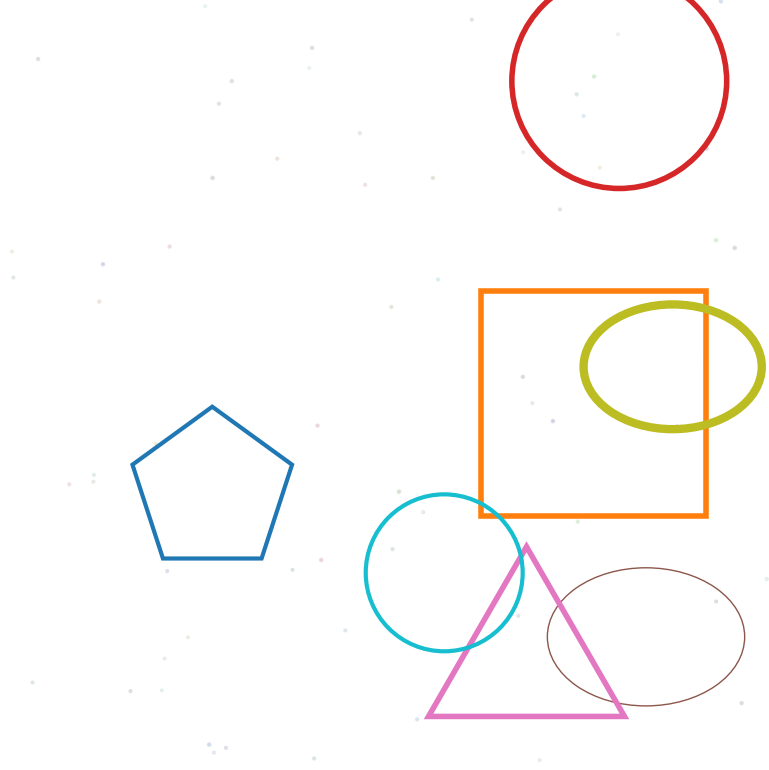[{"shape": "pentagon", "thickness": 1.5, "radius": 0.54, "center": [0.276, 0.363]}, {"shape": "square", "thickness": 2, "radius": 0.73, "center": [0.771, 0.476]}, {"shape": "circle", "thickness": 2, "radius": 0.7, "center": [0.804, 0.895]}, {"shape": "oval", "thickness": 0.5, "radius": 0.64, "center": [0.839, 0.173]}, {"shape": "triangle", "thickness": 2, "radius": 0.73, "center": [0.684, 0.143]}, {"shape": "oval", "thickness": 3, "radius": 0.58, "center": [0.874, 0.524]}, {"shape": "circle", "thickness": 1.5, "radius": 0.51, "center": [0.577, 0.256]}]